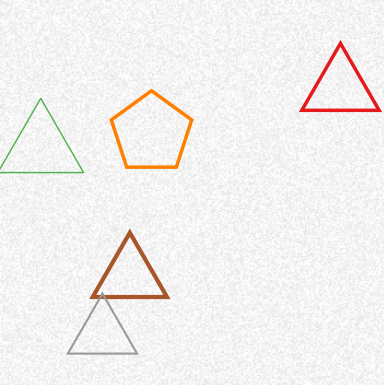[{"shape": "triangle", "thickness": 2.5, "radius": 0.58, "center": [0.884, 0.771]}, {"shape": "triangle", "thickness": 1, "radius": 0.64, "center": [0.106, 0.616]}, {"shape": "pentagon", "thickness": 2.5, "radius": 0.55, "center": [0.394, 0.655]}, {"shape": "triangle", "thickness": 3, "radius": 0.56, "center": [0.337, 0.284]}, {"shape": "triangle", "thickness": 1.5, "radius": 0.52, "center": [0.266, 0.133]}]